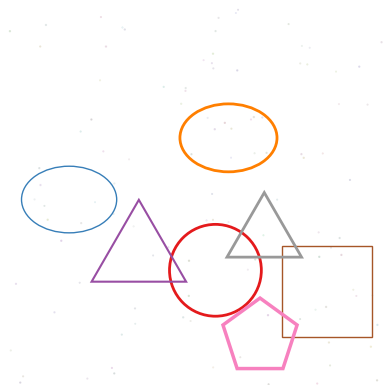[{"shape": "circle", "thickness": 2, "radius": 0.6, "center": [0.56, 0.298]}, {"shape": "oval", "thickness": 1, "radius": 0.62, "center": [0.179, 0.482]}, {"shape": "triangle", "thickness": 1.5, "radius": 0.71, "center": [0.361, 0.339]}, {"shape": "oval", "thickness": 2, "radius": 0.63, "center": [0.593, 0.642]}, {"shape": "square", "thickness": 1, "radius": 0.59, "center": [0.85, 0.243]}, {"shape": "pentagon", "thickness": 2.5, "radius": 0.51, "center": [0.675, 0.125]}, {"shape": "triangle", "thickness": 2, "radius": 0.56, "center": [0.686, 0.388]}]